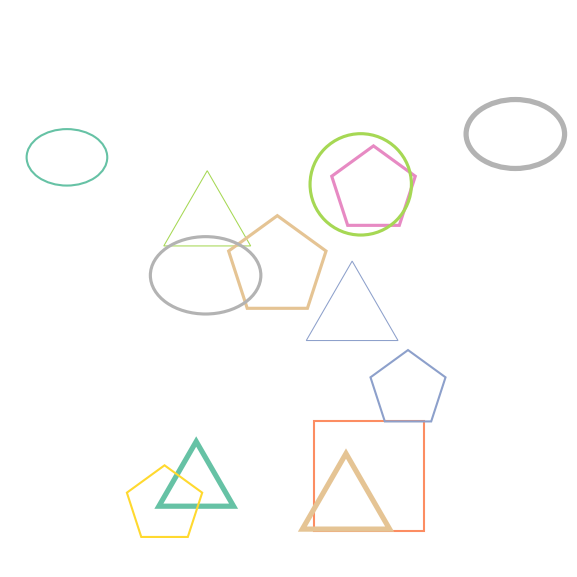[{"shape": "triangle", "thickness": 2.5, "radius": 0.37, "center": [0.34, 0.16]}, {"shape": "oval", "thickness": 1, "radius": 0.35, "center": [0.116, 0.727]}, {"shape": "square", "thickness": 1, "radius": 0.47, "center": [0.639, 0.175]}, {"shape": "pentagon", "thickness": 1, "radius": 0.34, "center": [0.707, 0.325]}, {"shape": "triangle", "thickness": 0.5, "radius": 0.46, "center": [0.61, 0.455]}, {"shape": "pentagon", "thickness": 1.5, "radius": 0.38, "center": [0.647, 0.67]}, {"shape": "circle", "thickness": 1.5, "radius": 0.44, "center": [0.625, 0.68]}, {"shape": "triangle", "thickness": 0.5, "radius": 0.43, "center": [0.359, 0.617]}, {"shape": "pentagon", "thickness": 1, "radius": 0.34, "center": [0.285, 0.125]}, {"shape": "pentagon", "thickness": 1.5, "radius": 0.44, "center": [0.48, 0.537]}, {"shape": "triangle", "thickness": 2.5, "radius": 0.44, "center": [0.599, 0.127]}, {"shape": "oval", "thickness": 1.5, "radius": 0.48, "center": [0.356, 0.522]}, {"shape": "oval", "thickness": 2.5, "radius": 0.43, "center": [0.892, 0.767]}]